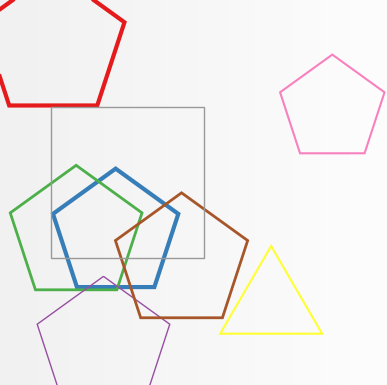[{"shape": "pentagon", "thickness": 3, "radius": 0.97, "center": [0.137, 0.882]}, {"shape": "pentagon", "thickness": 3, "radius": 0.85, "center": [0.298, 0.392]}, {"shape": "pentagon", "thickness": 2, "radius": 0.89, "center": [0.196, 0.392]}, {"shape": "pentagon", "thickness": 1, "radius": 0.9, "center": [0.267, 0.102]}, {"shape": "triangle", "thickness": 1.5, "radius": 0.76, "center": [0.7, 0.209]}, {"shape": "pentagon", "thickness": 2, "radius": 0.9, "center": [0.469, 0.32]}, {"shape": "pentagon", "thickness": 1.5, "radius": 0.71, "center": [0.858, 0.716]}, {"shape": "square", "thickness": 1, "radius": 0.98, "center": [0.328, 0.526]}]